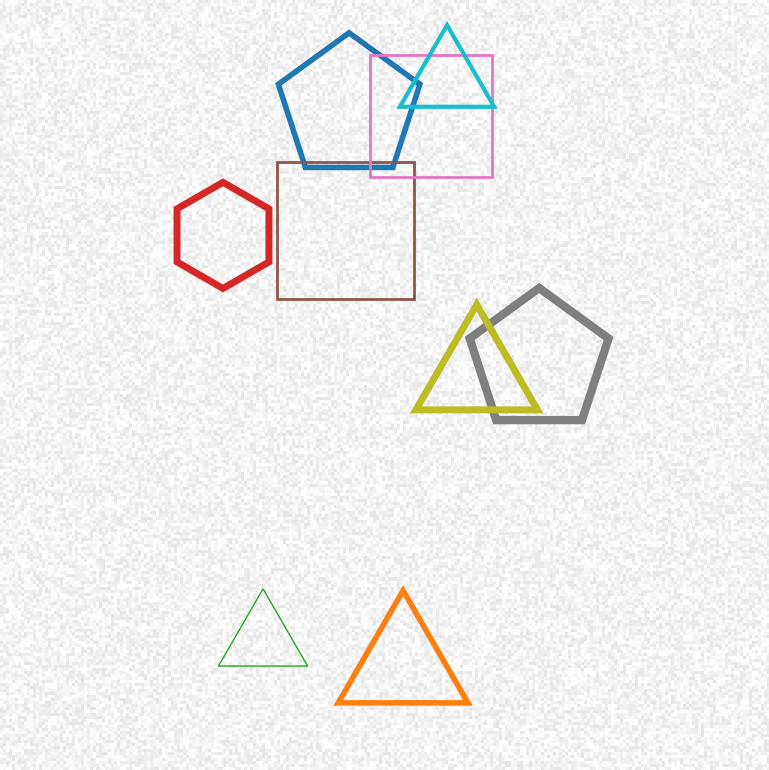[{"shape": "pentagon", "thickness": 2, "radius": 0.48, "center": [0.453, 0.861]}, {"shape": "triangle", "thickness": 2, "radius": 0.49, "center": [0.524, 0.136]}, {"shape": "triangle", "thickness": 0.5, "radius": 0.33, "center": [0.342, 0.168]}, {"shape": "hexagon", "thickness": 2.5, "radius": 0.34, "center": [0.29, 0.694]}, {"shape": "square", "thickness": 1, "radius": 0.44, "center": [0.449, 0.701]}, {"shape": "square", "thickness": 1, "radius": 0.4, "center": [0.559, 0.849]}, {"shape": "pentagon", "thickness": 3, "radius": 0.47, "center": [0.7, 0.531]}, {"shape": "triangle", "thickness": 2.5, "radius": 0.46, "center": [0.619, 0.513]}, {"shape": "triangle", "thickness": 1.5, "radius": 0.35, "center": [0.581, 0.897]}]